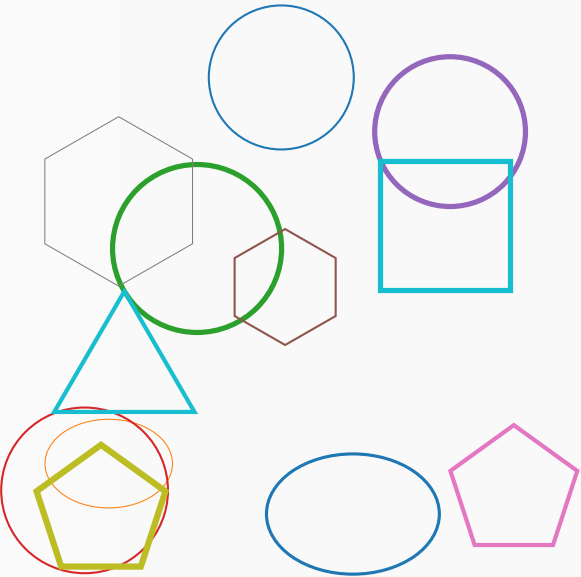[{"shape": "circle", "thickness": 1, "radius": 0.62, "center": [0.484, 0.865]}, {"shape": "oval", "thickness": 1.5, "radius": 0.74, "center": [0.607, 0.109]}, {"shape": "oval", "thickness": 0.5, "radius": 0.55, "center": [0.187, 0.196]}, {"shape": "circle", "thickness": 2.5, "radius": 0.73, "center": [0.339, 0.569]}, {"shape": "circle", "thickness": 1, "radius": 0.72, "center": [0.146, 0.15]}, {"shape": "circle", "thickness": 2.5, "radius": 0.65, "center": [0.774, 0.771]}, {"shape": "hexagon", "thickness": 1, "radius": 0.5, "center": [0.491, 0.502]}, {"shape": "pentagon", "thickness": 2, "radius": 0.57, "center": [0.884, 0.148]}, {"shape": "hexagon", "thickness": 0.5, "radius": 0.73, "center": [0.204, 0.65]}, {"shape": "pentagon", "thickness": 3, "radius": 0.58, "center": [0.174, 0.112]}, {"shape": "square", "thickness": 2.5, "radius": 0.56, "center": [0.766, 0.608]}, {"shape": "triangle", "thickness": 2, "radius": 0.7, "center": [0.214, 0.355]}]